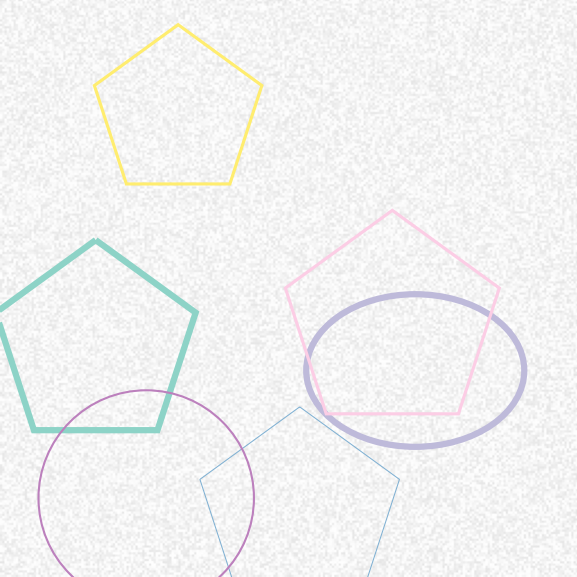[{"shape": "pentagon", "thickness": 3, "radius": 0.91, "center": [0.166, 0.401]}, {"shape": "oval", "thickness": 3, "radius": 0.94, "center": [0.719, 0.358]}, {"shape": "pentagon", "thickness": 0.5, "radius": 0.91, "center": [0.519, 0.113]}, {"shape": "pentagon", "thickness": 1.5, "radius": 0.97, "center": [0.679, 0.44]}, {"shape": "circle", "thickness": 1, "radius": 0.93, "center": [0.253, 0.137]}, {"shape": "pentagon", "thickness": 1.5, "radius": 0.76, "center": [0.308, 0.804]}]